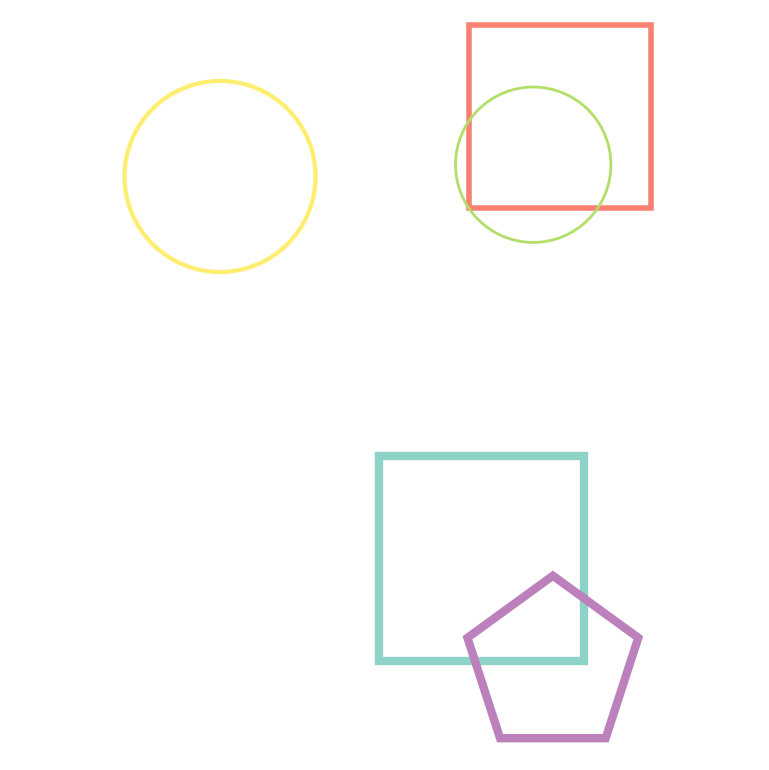[{"shape": "square", "thickness": 3, "radius": 0.67, "center": [0.625, 0.274]}, {"shape": "square", "thickness": 2, "radius": 0.59, "center": [0.727, 0.849]}, {"shape": "circle", "thickness": 1, "radius": 0.5, "center": [0.692, 0.786]}, {"shape": "pentagon", "thickness": 3, "radius": 0.58, "center": [0.718, 0.136]}, {"shape": "circle", "thickness": 1.5, "radius": 0.62, "center": [0.286, 0.771]}]